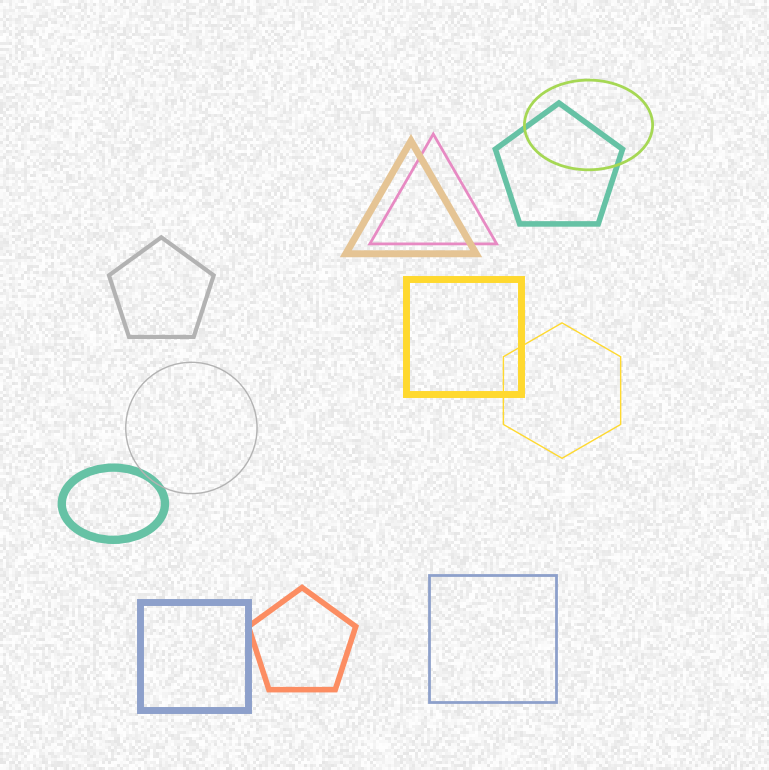[{"shape": "oval", "thickness": 3, "radius": 0.34, "center": [0.147, 0.346]}, {"shape": "pentagon", "thickness": 2, "radius": 0.43, "center": [0.726, 0.779]}, {"shape": "pentagon", "thickness": 2, "radius": 0.37, "center": [0.392, 0.164]}, {"shape": "square", "thickness": 2.5, "radius": 0.35, "center": [0.252, 0.148]}, {"shape": "square", "thickness": 1, "radius": 0.41, "center": [0.64, 0.17]}, {"shape": "triangle", "thickness": 1, "radius": 0.48, "center": [0.563, 0.731]}, {"shape": "oval", "thickness": 1, "radius": 0.42, "center": [0.764, 0.838]}, {"shape": "square", "thickness": 2.5, "radius": 0.37, "center": [0.601, 0.563]}, {"shape": "hexagon", "thickness": 0.5, "radius": 0.44, "center": [0.73, 0.493]}, {"shape": "triangle", "thickness": 2.5, "radius": 0.49, "center": [0.534, 0.719]}, {"shape": "pentagon", "thickness": 1.5, "radius": 0.36, "center": [0.21, 0.62]}, {"shape": "circle", "thickness": 0.5, "radius": 0.43, "center": [0.249, 0.444]}]